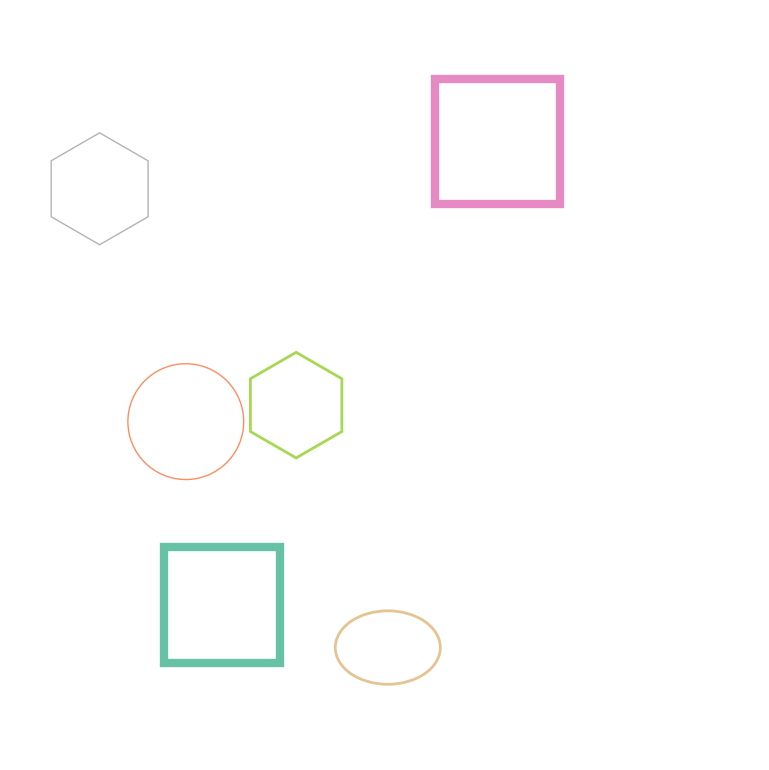[{"shape": "square", "thickness": 3, "radius": 0.38, "center": [0.288, 0.214]}, {"shape": "circle", "thickness": 0.5, "radius": 0.38, "center": [0.241, 0.452]}, {"shape": "square", "thickness": 3, "radius": 0.41, "center": [0.646, 0.816]}, {"shape": "hexagon", "thickness": 1, "radius": 0.34, "center": [0.385, 0.474]}, {"shape": "oval", "thickness": 1, "radius": 0.34, "center": [0.504, 0.159]}, {"shape": "hexagon", "thickness": 0.5, "radius": 0.36, "center": [0.129, 0.755]}]